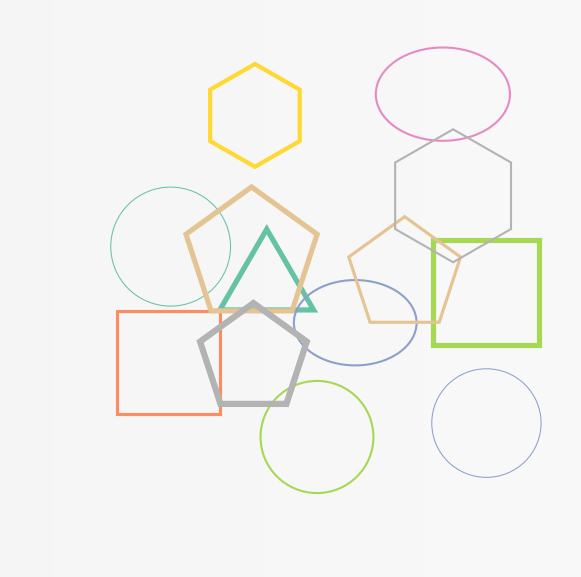[{"shape": "triangle", "thickness": 2.5, "radius": 0.47, "center": [0.459, 0.509]}, {"shape": "circle", "thickness": 0.5, "radius": 0.52, "center": [0.294, 0.572]}, {"shape": "square", "thickness": 1.5, "radius": 0.44, "center": [0.29, 0.372]}, {"shape": "oval", "thickness": 1, "radius": 0.53, "center": [0.611, 0.44]}, {"shape": "circle", "thickness": 0.5, "radius": 0.47, "center": [0.837, 0.267]}, {"shape": "oval", "thickness": 1, "radius": 0.58, "center": [0.762, 0.836]}, {"shape": "square", "thickness": 2.5, "radius": 0.45, "center": [0.836, 0.492]}, {"shape": "circle", "thickness": 1, "radius": 0.49, "center": [0.545, 0.242]}, {"shape": "hexagon", "thickness": 2, "radius": 0.44, "center": [0.439, 0.799]}, {"shape": "pentagon", "thickness": 2.5, "radius": 0.59, "center": [0.433, 0.557]}, {"shape": "pentagon", "thickness": 1.5, "radius": 0.51, "center": [0.696, 0.523]}, {"shape": "hexagon", "thickness": 1, "radius": 0.58, "center": [0.78, 0.66]}, {"shape": "pentagon", "thickness": 3, "radius": 0.48, "center": [0.436, 0.378]}]